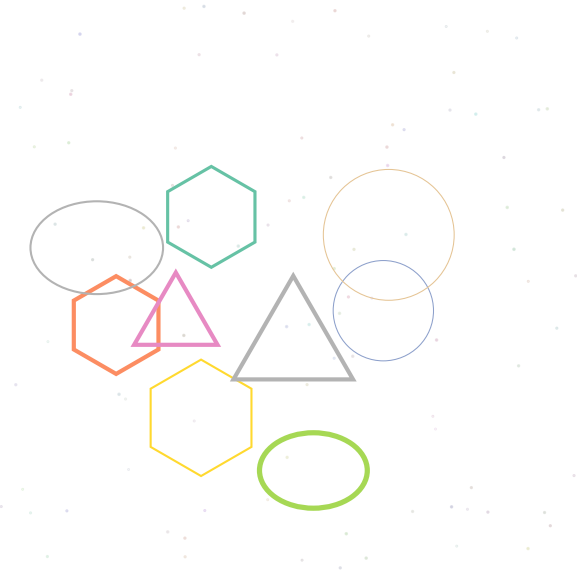[{"shape": "hexagon", "thickness": 1.5, "radius": 0.44, "center": [0.366, 0.624]}, {"shape": "hexagon", "thickness": 2, "radius": 0.42, "center": [0.201, 0.436]}, {"shape": "circle", "thickness": 0.5, "radius": 0.43, "center": [0.664, 0.461]}, {"shape": "triangle", "thickness": 2, "radius": 0.42, "center": [0.304, 0.444]}, {"shape": "oval", "thickness": 2.5, "radius": 0.47, "center": [0.543, 0.184]}, {"shape": "hexagon", "thickness": 1, "radius": 0.5, "center": [0.348, 0.276]}, {"shape": "circle", "thickness": 0.5, "radius": 0.57, "center": [0.673, 0.592]}, {"shape": "triangle", "thickness": 2, "radius": 0.6, "center": [0.508, 0.402]}, {"shape": "oval", "thickness": 1, "radius": 0.57, "center": [0.168, 0.57]}]